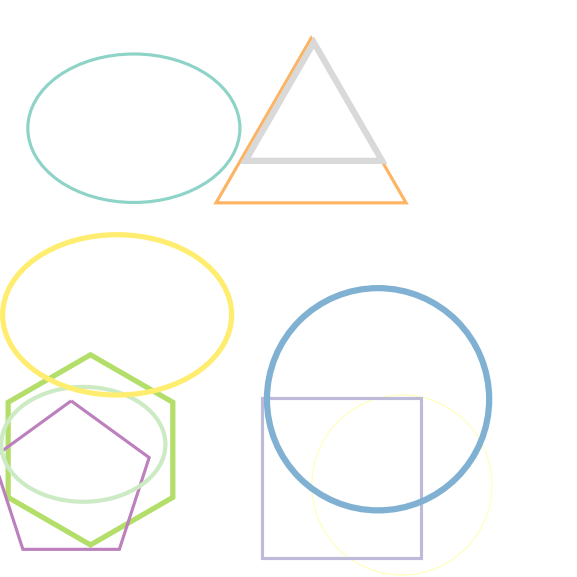[{"shape": "oval", "thickness": 1.5, "radius": 0.92, "center": [0.232, 0.777]}, {"shape": "circle", "thickness": 0.5, "radius": 0.78, "center": [0.696, 0.159]}, {"shape": "square", "thickness": 1.5, "radius": 0.69, "center": [0.592, 0.172]}, {"shape": "circle", "thickness": 3, "radius": 0.96, "center": [0.655, 0.308]}, {"shape": "triangle", "thickness": 1.5, "radius": 0.95, "center": [0.539, 0.743]}, {"shape": "hexagon", "thickness": 2.5, "radius": 0.82, "center": [0.157, 0.22]}, {"shape": "triangle", "thickness": 3, "radius": 0.68, "center": [0.543, 0.789]}, {"shape": "pentagon", "thickness": 1.5, "radius": 0.71, "center": [0.123, 0.163]}, {"shape": "oval", "thickness": 2, "radius": 0.71, "center": [0.144, 0.23]}, {"shape": "oval", "thickness": 2.5, "radius": 0.99, "center": [0.203, 0.454]}]